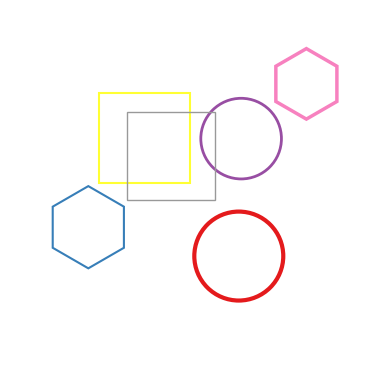[{"shape": "circle", "thickness": 3, "radius": 0.58, "center": [0.62, 0.335]}, {"shape": "hexagon", "thickness": 1.5, "radius": 0.53, "center": [0.229, 0.41]}, {"shape": "circle", "thickness": 2, "radius": 0.52, "center": [0.626, 0.64]}, {"shape": "square", "thickness": 1.5, "radius": 0.59, "center": [0.375, 0.642]}, {"shape": "hexagon", "thickness": 2.5, "radius": 0.46, "center": [0.796, 0.782]}, {"shape": "square", "thickness": 1, "radius": 0.57, "center": [0.445, 0.594]}]